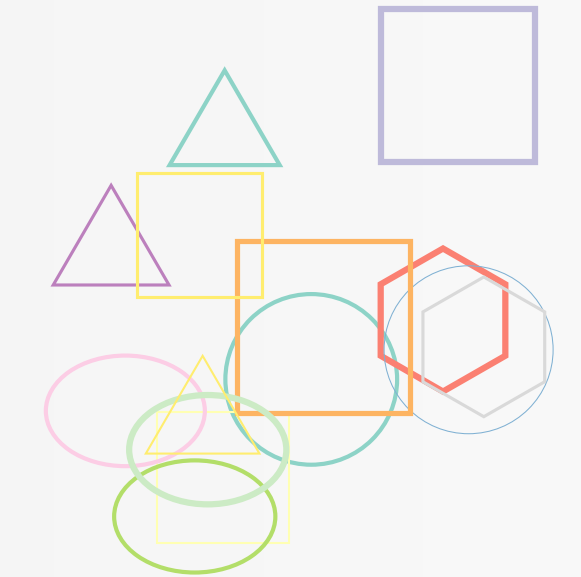[{"shape": "circle", "thickness": 2, "radius": 0.74, "center": [0.535, 0.342]}, {"shape": "triangle", "thickness": 2, "radius": 0.55, "center": [0.387, 0.768]}, {"shape": "square", "thickness": 1, "radius": 0.57, "center": [0.384, 0.172]}, {"shape": "square", "thickness": 3, "radius": 0.66, "center": [0.788, 0.852]}, {"shape": "hexagon", "thickness": 3, "radius": 0.62, "center": [0.762, 0.445]}, {"shape": "circle", "thickness": 0.5, "radius": 0.73, "center": [0.806, 0.393]}, {"shape": "square", "thickness": 2.5, "radius": 0.74, "center": [0.557, 0.433]}, {"shape": "oval", "thickness": 2, "radius": 0.69, "center": [0.335, 0.105]}, {"shape": "oval", "thickness": 2, "radius": 0.68, "center": [0.216, 0.288]}, {"shape": "hexagon", "thickness": 1.5, "radius": 0.6, "center": [0.832, 0.399]}, {"shape": "triangle", "thickness": 1.5, "radius": 0.58, "center": [0.191, 0.563]}, {"shape": "oval", "thickness": 3, "radius": 0.68, "center": [0.357, 0.22]}, {"shape": "triangle", "thickness": 1, "radius": 0.56, "center": [0.349, 0.27]}, {"shape": "square", "thickness": 1.5, "radius": 0.54, "center": [0.343, 0.593]}]